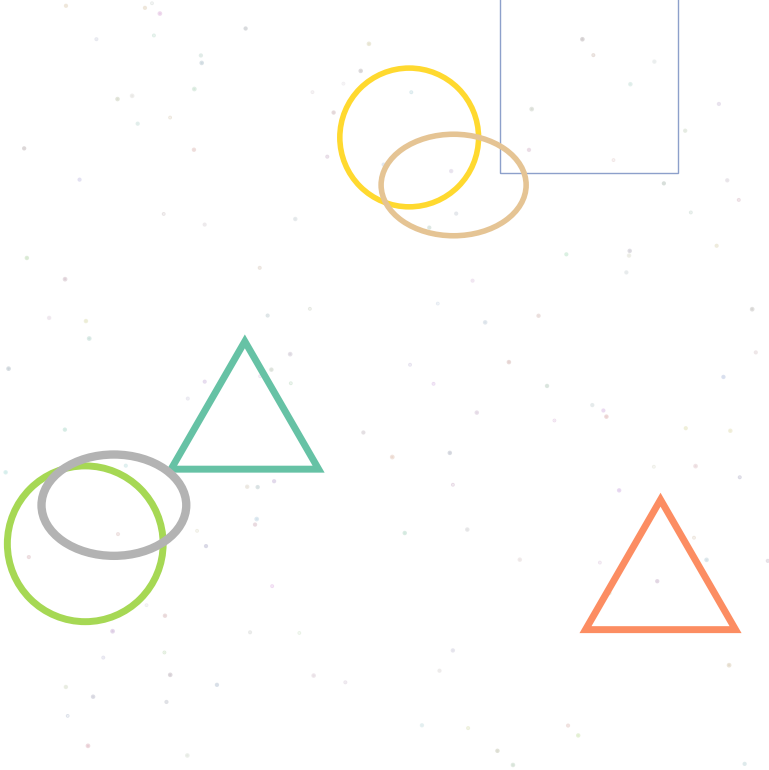[{"shape": "triangle", "thickness": 2.5, "radius": 0.55, "center": [0.318, 0.446]}, {"shape": "triangle", "thickness": 2.5, "radius": 0.56, "center": [0.858, 0.239]}, {"shape": "square", "thickness": 0.5, "radius": 0.58, "center": [0.765, 0.892]}, {"shape": "circle", "thickness": 2.5, "radius": 0.51, "center": [0.111, 0.294]}, {"shape": "circle", "thickness": 2, "radius": 0.45, "center": [0.531, 0.821]}, {"shape": "oval", "thickness": 2, "radius": 0.47, "center": [0.589, 0.76]}, {"shape": "oval", "thickness": 3, "radius": 0.47, "center": [0.148, 0.344]}]